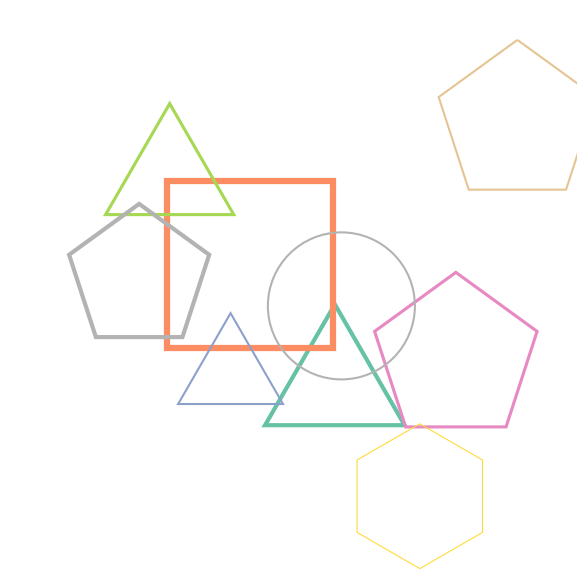[{"shape": "triangle", "thickness": 2, "radius": 0.7, "center": [0.58, 0.333]}, {"shape": "square", "thickness": 3, "radius": 0.72, "center": [0.433, 0.541]}, {"shape": "triangle", "thickness": 1, "radius": 0.52, "center": [0.399, 0.352]}, {"shape": "pentagon", "thickness": 1.5, "radius": 0.74, "center": [0.789, 0.38]}, {"shape": "triangle", "thickness": 1.5, "radius": 0.64, "center": [0.294, 0.692]}, {"shape": "hexagon", "thickness": 0.5, "radius": 0.63, "center": [0.727, 0.14]}, {"shape": "pentagon", "thickness": 1, "radius": 0.72, "center": [0.896, 0.787]}, {"shape": "pentagon", "thickness": 2, "radius": 0.64, "center": [0.241, 0.519]}, {"shape": "circle", "thickness": 1, "radius": 0.64, "center": [0.591, 0.469]}]